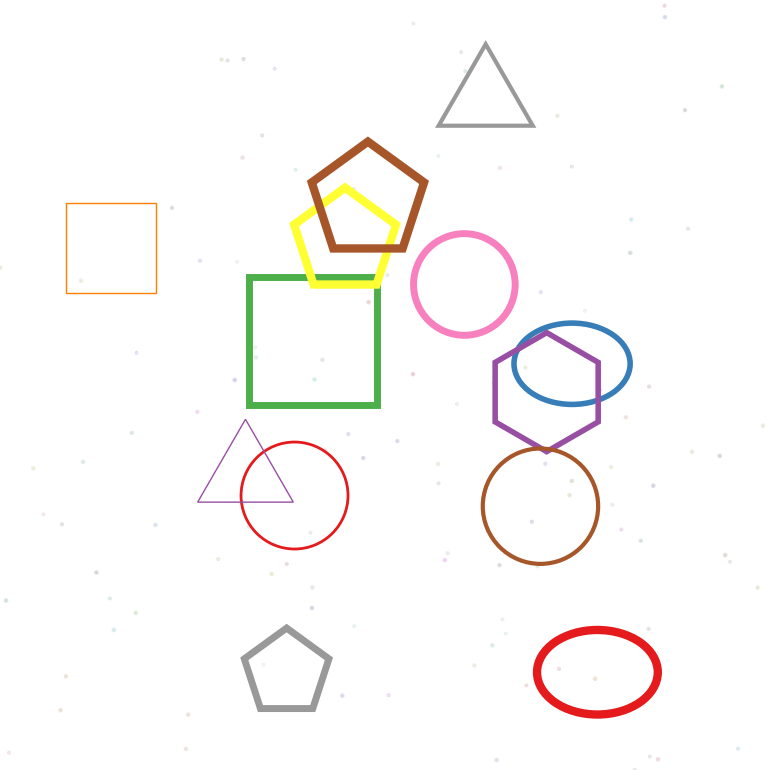[{"shape": "circle", "thickness": 1, "radius": 0.35, "center": [0.383, 0.356]}, {"shape": "oval", "thickness": 3, "radius": 0.39, "center": [0.776, 0.127]}, {"shape": "oval", "thickness": 2, "radius": 0.38, "center": [0.743, 0.528]}, {"shape": "square", "thickness": 2.5, "radius": 0.42, "center": [0.407, 0.557]}, {"shape": "hexagon", "thickness": 2, "radius": 0.39, "center": [0.71, 0.491]}, {"shape": "triangle", "thickness": 0.5, "radius": 0.36, "center": [0.319, 0.384]}, {"shape": "square", "thickness": 0.5, "radius": 0.29, "center": [0.144, 0.678]}, {"shape": "pentagon", "thickness": 3, "radius": 0.35, "center": [0.448, 0.687]}, {"shape": "circle", "thickness": 1.5, "radius": 0.37, "center": [0.702, 0.343]}, {"shape": "pentagon", "thickness": 3, "radius": 0.38, "center": [0.478, 0.739]}, {"shape": "circle", "thickness": 2.5, "radius": 0.33, "center": [0.603, 0.631]}, {"shape": "triangle", "thickness": 1.5, "radius": 0.35, "center": [0.631, 0.872]}, {"shape": "pentagon", "thickness": 2.5, "radius": 0.29, "center": [0.372, 0.127]}]